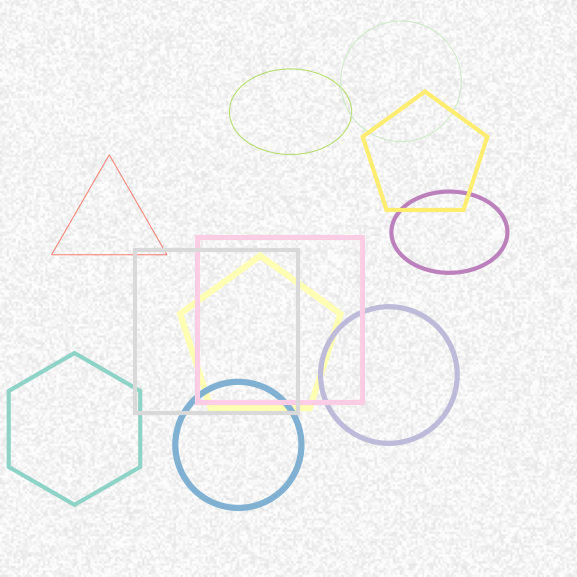[{"shape": "hexagon", "thickness": 2, "radius": 0.66, "center": [0.129, 0.256]}, {"shape": "pentagon", "thickness": 3, "radius": 0.73, "center": [0.451, 0.41]}, {"shape": "circle", "thickness": 2.5, "radius": 0.59, "center": [0.673, 0.35]}, {"shape": "triangle", "thickness": 0.5, "radius": 0.58, "center": [0.189, 0.616]}, {"shape": "circle", "thickness": 3, "radius": 0.55, "center": [0.413, 0.229]}, {"shape": "oval", "thickness": 0.5, "radius": 0.53, "center": [0.503, 0.806]}, {"shape": "square", "thickness": 2.5, "radius": 0.71, "center": [0.483, 0.446]}, {"shape": "square", "thickness": 2, "radius": 0.7, "center": [0.375, 0.426]}, {"shape": "oval", "thickness": 2, "radius": 0.5, "center": [0.778, 0.597]}, {"shape": "circle", "thickness": 0.5, "radius": 0.52, "center": [0.694, 0.858]}, {"shape": "pentagon", "thickness": 2, "radius": 0.57, "center": [0.736, 0.727]}]